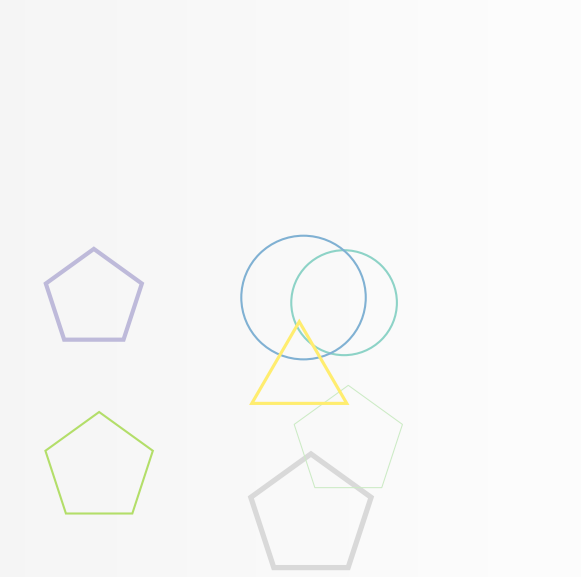[{"shape": "circle", "thickness": 1, "radius": 0.45, "center": [0.592, 0.475]}, {"shape": "pentagon", "thickness": 2, "radius": 0.43, "center": [0.161, 0.481]}, {"shape": "circle", "thickness": 1, "radius": 0.54, "center": [0.522, 0.484]}, {"shape": "pentagon", "thickness": 1, "radius": 0.49, "center": [0.171, 0.189]}, {"shape": "pentagon", "thickness": 2.5, "radius": 0.54, "center": [0.535, 0.104]}, {"shape": "pentagon", "thickness": 0.5, "radius": 0.49, "center": [0.599, 0.234]}, {"shape": "triangle", "thickness": 1.5, "radius": 0.47, "center": [0.515, 0.348]}]